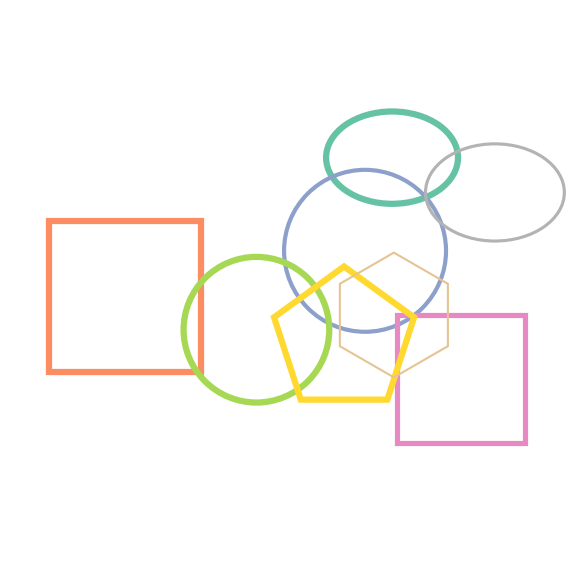[{"shape": "oval", "thickness": 3, "radius": 0.57, "center": [0.679, 0.726]}, {"shape": "square", "thickness": 3, "radius": 0.65, "center": [0.216, 0.486]}, {"shape": "circle", "thickness": 2, "radius": 0.7, "center": [0.632, 0.565]}, {"shape": "square", "thickness": 2.5, "radius": 0.56, "center": [0.799, 0.342]}, {"shape": "circle", "thickness": 3, "radius": 0.63, "center": [0.444, 0.428]}, {"shape": "pentagon", "thickness": 3, "radius": 0.64, "center": [0.596, 0.41]}, {"shape": "hexagon", "thickness": 1, "radius": 0.54, "center": [0.682, 0.454]}, {"shape": "oval", "thickness": 1.5, "radius": 0.6, "center": [0.857, 0.666]}]